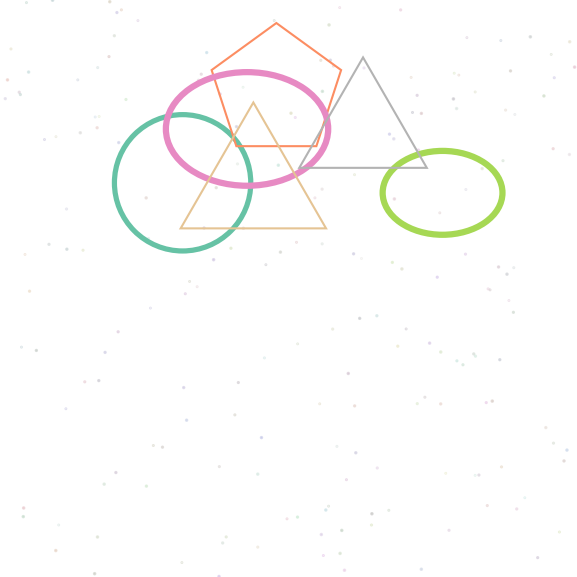[{"shape": "circle", "thickness": 2.5, "radius": 0.59, "center": [0.316, 0.683]}, {"shape": "pentagon", "thickness": 1, "radius": 0.59, "center": [0.479, 0.841]}, {"shape": "oval", "thickness": 3, "radius": 0.7, "center": [0.428, 0.776]}, {"shape": "oval", "thickness": 3, "radius": 0.52, "center": [0.766, 0.665]}, {"shape": "triangle", "thickness": 1, "radius": 0.73, "center": [0.439, 0.676]}, {"shape": "triangle", "thickness": 1, "radius": 0.64, "center": [0.629, 0.772]}]